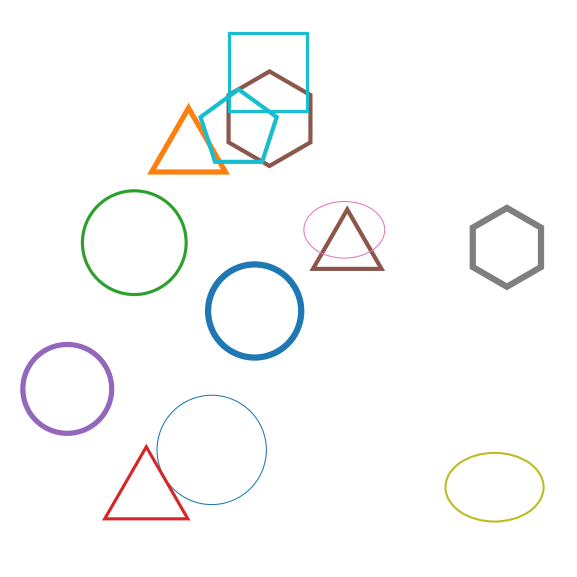[{"shape": "circle", "thickness": 3, "radius": 0.4, "center": [0.441, 0.461]}, {"shape": "circle", "thickness": 0.5, "radius": 0.47, "center": [0.367, 0.22]}, {"shape": "triangle", "thickness": 2.5, "radius": 0.37, "center": [0.326, 0.738]}, {"shape": "circle", "thickness": 1.5, "radius": 0.45, "center": [0.233, 0.579]}, {"shape": "triangle", "thickness": 1.5, "radius": 0.42, "center": [0.253, 0.142]}, {"shape": "circle", "thickness": 2.5, "radius": 0.38, "center": [0.116, 0.326]}, {"shape": "hexagon", "thickness": 2, "radius": 0.41, "center": [0.467, 0.794]}, {"shape": "triangle", "thickness": 2, "radius": 0.34, "center": [0.601, 0.568]}, {"shape": "oval", "thickness": 0.5, "radius": 0.35, "center": [0.596, 0.601]}, {"shape": "hexagon", "thickness": 3, "radius": 0.34, "center": [0.878, 0.571]}, {"shape": "oval", "thickness": 1, "radius": 0.42, "center": [0.856, 0.155]}, {"shape": "square", "thickness": 1.5, "radius": 0.34, "center": [0.464, 0.875]}, {"shape": "pentagon", "thickness": 2, "radius": 0.35, "center": [0.413, 0.775]}]